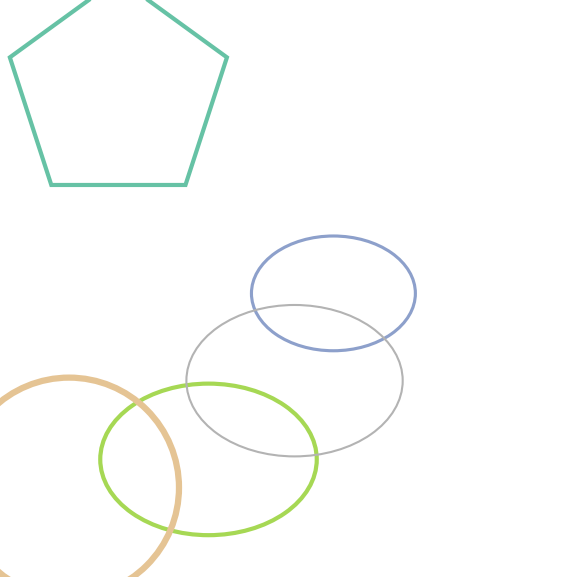[{"shape": "pentagon", "thickness": 2, "radius": 0.99, "center": [0.205, 0.839]}, {"shape": "oval", "thickness": 1.5, "radius": 0.71, "center": [0.577, 0.491]}, {"shape": "oval", "thickness": 2, "radius": 0.94, "center": [0.361, 0.204]}, {"shape": "circle", "thickness": 3, "radius": 0.95, "center": [0.12, 0.155]}, {"shape": "oval", "thickness": 1, "radius": 0.94, "center": [0.51, 0.34]}]